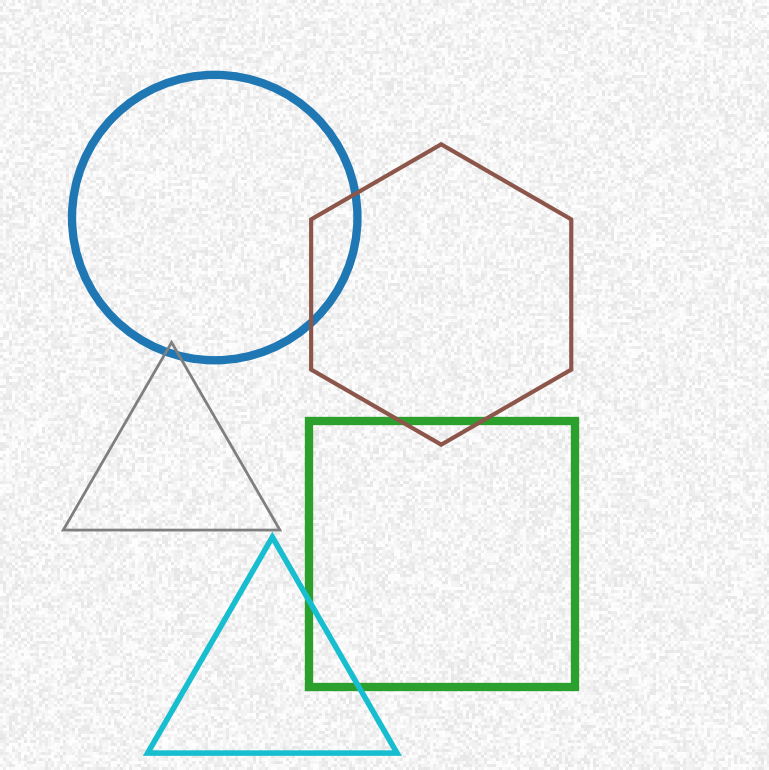[{"shape": "circle", "thickness": 3, "radius": 0.93, "center": [0.279, 0.717]}, {"shape": "square", "thickness": 3, "radius": 0.86, "center": [0.575, 0.28]}, {"shape": "hexagon", "thickness": 1.5, "radius": 0.98, "center": [0.573, 0.618]}, {"shape": "triangle", "thickness": 1, "radius": 0.81, "center": [0.223, 0.393]}, {"shape": "triangle", "thickness": 2, "radius": 0.93, "center": [0.354, 0.115]}]